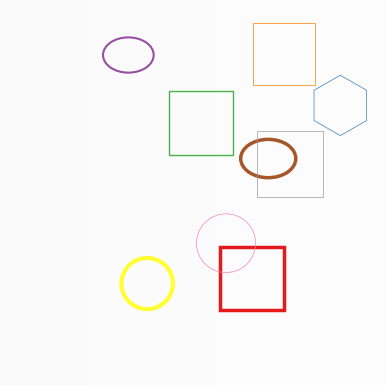[{"shape": "square", "thickness": 2.5, "radius": 0.41, "center": [0.65, 0.276]}, {"shape": "hexagon", "thickness": 0.5, "radius": 0.39, "center": [0.878, 0.726]}, {"shape": "square", "thickness": 1, "radius": 0.41, "center": [0.519, 0.681]}, {"shape": "oval", "thickness": 1.5, "radius": 0.33, "center": [0.331, 0.857]}, {"shape": "square", "thickness": 0.5, "radius": 0.4, "center": [0.733, 0.86]}, {"shape": "circle", "thickness": 3, "radius": 0.33, "center": [0.38, 0.263]}, {"shape": "oval", "thickness": 2.5, "radius": 0.36, "center": [0.692, 0.588]}, {"shape": "circle", "thickness": 0.5, "radius": 0.38, "center": [0.583, 0.368]}, {"shape": "square", "thickness": 0.5, "radius": 0.42, "center": [0.749, 0.574]}]